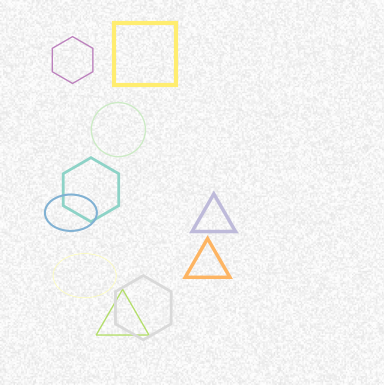[{"shape": "hexagon", "thickness": 2, "radius": 0.42, "center": [0.236, 0.507]}, {"shape": "oval", "thickness": 0.5, "radius": 0.41, "center": [0.22, 0.284]}, {"shape": "triangle", "thickness": 2.5, "radius": 0.33, "center": [0.555, 0.431]}, {"shape": "oval", "thickness": 1.5, "radius": 0.34, "center": [0.184, 0.447]}, {"shape": "triangle", "thickness": 2.5, "radius": 0.34, "center": [0.539, 0.313]}, {"shape": "triangle", "thickness": 1, "radius": 0.4, "center": [0.318, 0.169]}, {"shape": "hexagon", "thickness": 2, "radius": 0.42, "center": [0.372, 0.201]}, {"shape": "hexagon", "thickness": 1, "radius": 0.3, "center": [0.189, 0.844]}, {"shape": "circle", "thickness": 1, "radius": 0.35, "center": [0.308, 0.663]}, {"shape": "square", "thickness": 3, "radius": 0.4, "center": [0.376, 0.86]}]